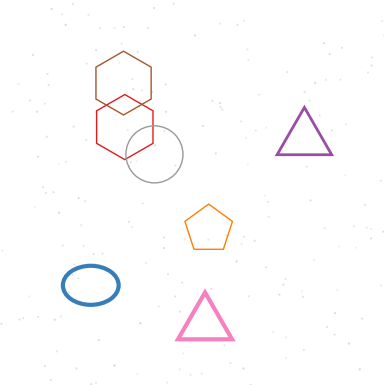[{"shape": "hexagon", "thickness": 1, "radius": 0.42, "center": [0.324, 0.67]}, {"shape": "oval", "thickness": 3, "radius": 0.36, "center": [0.236, 0.259]}, {"shape": "triangle", "thickness": 2, "radius": 0.41, "center": [0.791, 0.639]}, {"shape": "pentagon", "thickness": 1, "radius": 0.32, "center": [0.542, 0.405]}, {"shape": "hexagon", "thickness": 1, "radius": 0.41, "center": [0.321, 0.784]}, {"shape": "triangle", "thickness": 3, "radius": 0.41, "center": [0.533, 0.159]}, {"shape": "circle", "thickness": 1, "radius": 0.37, "center": [0.401, 0.599]}]